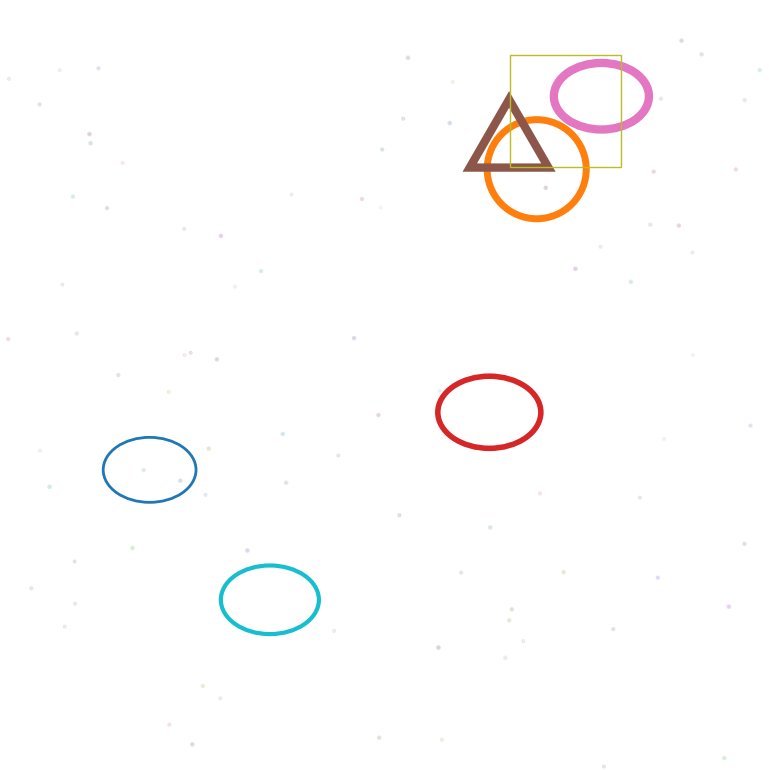[{"shape": "oval", "thickness": 1, "radius": 0.3, "center": [0.194, 0.39]}, {"shape": "circle", "thickness": 2.5, "radius": 0.32, "center": [0.697, 0.78]}, {"shape": "oval", "thickness": 2, "radius": 0.33, "center": [0.635, 0.465]}, {"shape": "triangle", "thickness": 3, "radius": 0.29, "center": [0.661, 0.812]}, {"shape": "oval", "thickness": 3, "radius": 0.31, "center": [0.781, 0.875]}, {"shape": "square", "thickness": 0.5, "radius": 0.36, "center": [0.735, 0.856]}, {"shape": "oval", "thickness": 1.5, "radius": 0.32, "center": [0.35, 0.221]}]